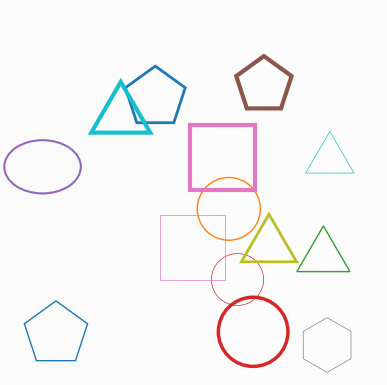[{"shape": "pentagon", "thickness": 1, "radius": 0.43, "center": [0.144, 0.133]}, {"shape": "pentagon", "thickness": 2, "radius": 0.41, "center": [0.401, 0.747]}, {"shape": "circle", "thickness": 1, "radius": 0.41, "center": [0.59, 0.457]}, {"shape": "triangle", "thickness": 1, "radius": 0.4, "center": [0.835, 0.334]}, {"shape": "circle", "thickness": 2.5, "radius": 0.45, "center": [0.653, 0.138]}, {"shape": "circle", "thickness": 0.5, "radius": 0.34, "center": [0.613, 0.274]}, {"shape": "oval", "thickness": 1.5, "radius": 0.49, "center": [0.11, 0.567]}, {"shape": "pentagon", "thickness": 3, "radius": 0.38, "center": [0.681, 0.779]}, {"shape": "square", "thickness": 0.5, "radius": 0.42, "center": [0.496, 0.356]}, {"shape": "square", "thickness": 3, "radius": 0.42, "center": [0.574, 0.591]}, {"shape": "hexagon", "thickness": 0.5, "radius": 0.36, "center": [0.844, 0.104]}, {"shape": "triangle", "thickness": 2, "radius": 0.41, "center": [0.694, 0.361]}, {"shape": "triangle", "thickness": 3, "radius": 0.44, "center": [0.312, 0.699]}, {"shape": "triangle", "thickness": 0.5, "radius": 0.36, "center": [0.851, 0.586]}]